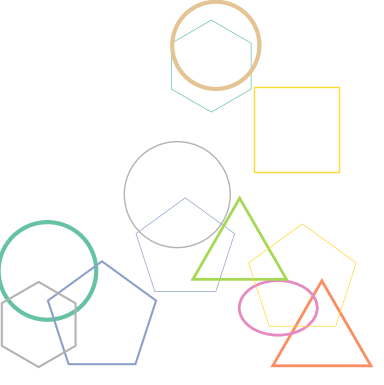[{"shape": "hexagon", "thickness": 0.5, "radius": 0.6, "center": [0.549, 0.828]}, {"shape": "circle", "thickness": 3, "radius": 0.63, "center": [0.123, 0.296]}, {"shape": "triangle", "thickness": 2, "radius": 0.74, "center": [0.836, 0.123]}, {"shape": "pentagon", "thickness": 0.5, "radius": 0.67, "center": [0.481, 0.351]}, {"shape": "pentagon", "thickness": 1.5, "radius": 0.74, "center": [0.265, 0.174]}, {"shape": "oval", "thickness": 2, "radius": 0.51, "center": [0.723, 0.2]}, {"shape": "triangle", "thickness": 2, "radius": 0.7, "center": [0.623, 0.345]}, {"shape": "square", "thickness": 1, "radius": 0.55, "center": [0.771, 0.665]}, {"shape": "pentagon", "thickness": 0.5, "radius": 0.73, "center": [0.785, 0.272]}, {"shape": "circle", "thickness": 3, "radius": 0.57, "center": [0.561, 0.882]}, {"shape": "hexagon", "thickness": 1.5, "radius": 0.55, "center": [0.1, 0.157]}, {"shape": "circle", "thickness": 1, "radius": 0.69, "center": [0.46, 0.494]}]